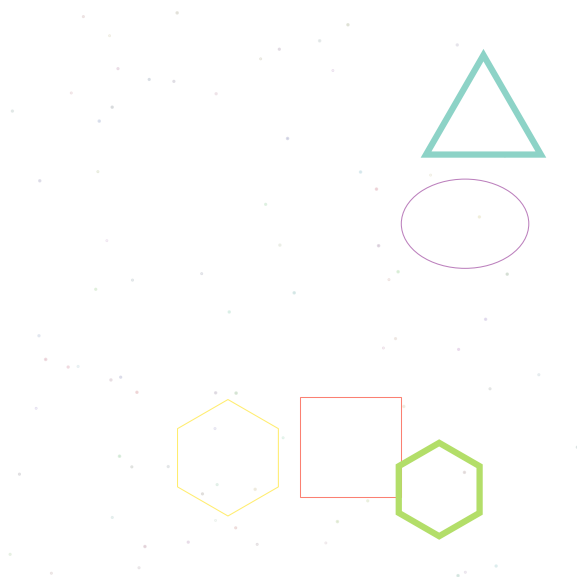[{"shape": "triangle", "thickness": 3, "radius": 0.57, "center": [0.837, 0.789]}, {"shape": "square", "thickness": 0.5, "radius": 0.44, "center": [0.607, 0.225]}, {"shape": "hexagon", "thickness": 3, "radius": 0.4, "center": [0.76, 0.151]}, {"shape": "oval", "thickness": 0.5, "radius": 0.55, "center": [0.805, 0.612]}, {"shape": "hexagon", "thickness": 0.5, "radius": 0.5, "center": [0.395, 0.206]}]